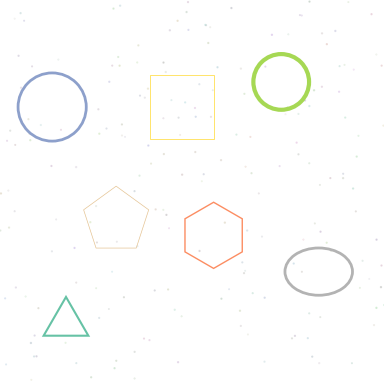[{"shape": "triangle", "thickness": 1.5, "radius": 0.34, "center": [0.171, 0.162]}, {"shape": "hexagon", "thickness": 1, "radius": 0.43, "center": [0.555, 0.389]}, {"shape": "circle", "thickness": 2, "radius": 0.44, "center": [0.135, 0.722]}, {"shape": "circle", "thickness": 3, "radius": 0.36, "center": [0.73, 0.787]}, {"shape": "square", "thickness": 0.5, "radius": 0.41, "center": [0.472, 0.722]}, {"shape": "pentagon", "thickness": 0.5, "radius": 0.44, "center": [0.302, 0.428]}, {"shape": "oval", "thickness": 2, "radius": 0.44, "center": [0.828, 0.294]}]